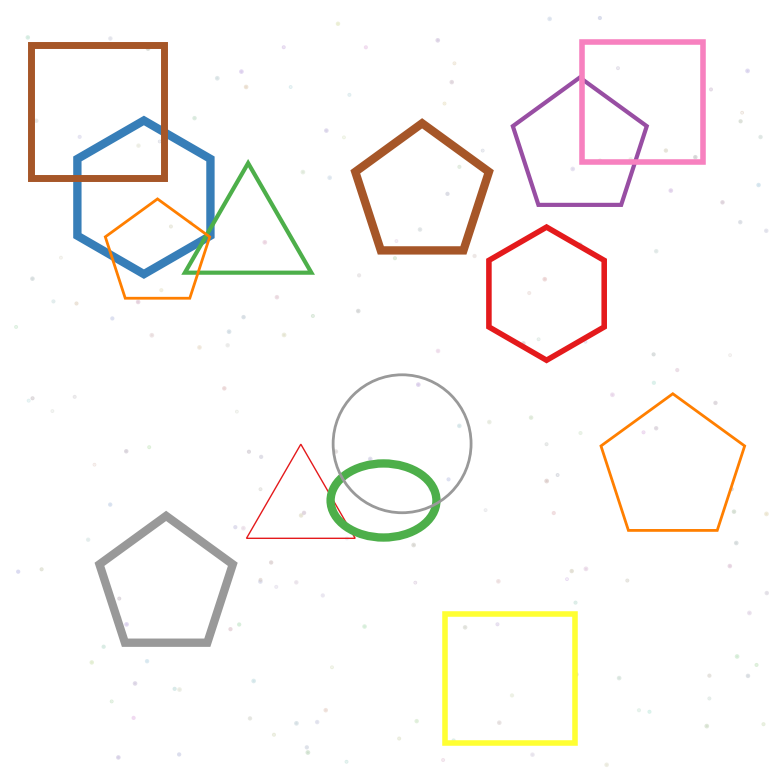[{"shape": "hexagon", "thickness": 2, "radius": 0.43, "center": [0.71, 0.619]}, {"shape": "triangle", "thickness": 0.5, "radius": 0.41, "center": [0.391, 0.342]}, {"shape": "hexagon", "thickness": 3, "radius": 0.5, "center": [0.187, 0.744]}, {"shape": "oval", "thickness": 3, "radius": 0.34, "center": [0.498, 0.35]}, {"shape": "triangle", "thickness": 1.5, "radius": 0.47, "center": [0.322, 0.693]}, {"shape": "pentagon", "thickness": 1.5, "radius": 0.46, "center": [0.753, 0.808]}, {"shape": "pentagon", "thickness": 1, "radius": 0.36, "center": [0.205, 0.67]}, {"shape": "pentagon", "thickness": 1, "radius": 0.49, "center": [0.874, 0.391]}, {"shape": "square", "thickness": 2, "radius": 0.42, "center": [0.662, 0.119]}, {"shape": "square", "thickness": 2.5, "radius": 0.43, "center": [0.126, 0.855]}, {"shape": "pentagon", "thickness": 3, "radius": 0.46, "center": [0.548, 0.749]}, {"shape": "square", "thickness": 2, "radius": 0.39, "center": [0.835, 0.867]}, {"shape": "pentagon", "thickness": 3, "radius": 0.46, "center": [0.216, 0.239]}, {"shape": "circle", "thickness": 1, "radius": 0.45, "center": [0.522, 0.424]}]